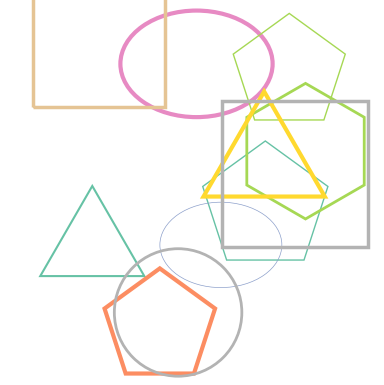[{"shape": "pentagon", "thickness": 1, "radius": 0.85, "center": [0.689, 0.463]}, {"shape": "triangle", "thickness": 1.5, "radius": 0.78, "center": [0.24, 0.361]}, {"shape": "pentagon", "thickness": 3, "radius": 0.75, "center": [0.415, 0.152]}, {"shape": "oval", "thickness": 0.5, "radius": 0.79, "center": [0.574, 0.364]}, {"shape": "oval", "thickness": 3, "radius": 0.99, "center": [0.51, 0.834]}, {"shape": "pentagon", "thickness": 1, "radius": 0.76, "center": [0.751, 0.812]}, {"shape": "hexagon", "thickness": 2, "radius": 0.88, "center": [0.794, 0.607]}, {"shape": "triangle", "thickness": 3, "radius": 0.91, "center": [0.686, 0.58]}, {"shape": "square", "thickness": 2.5, "radius": 0.86, "center": [0.257, 0.895]}, {"shape": "circle", "thickness": 2, "radius": 0.83, "center": [0.463, 0.188]}, {"shape": "square", "thickness": 2.5, "radius": 0.94, "center": [0.766, 0.548]}]